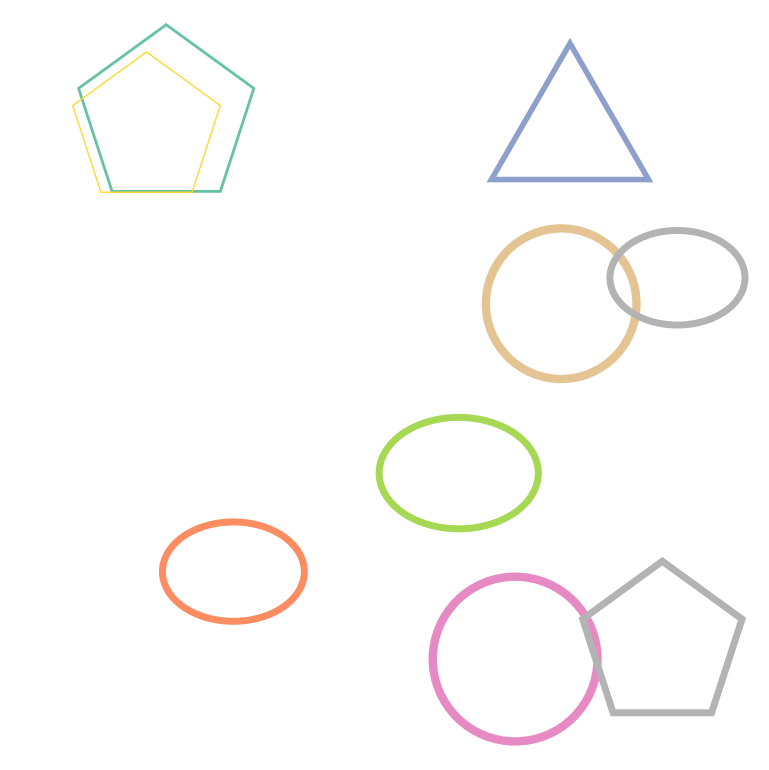[{"shape": "pentagon", "thickness": 1, "radius": 0.6, "center": [0.216, 0.848]}, {"shape": "oval", "thickness": 2.5, "radius": 0.46, "center": [0.303, 0.258]}, {"shape": "triangle", "thickness": 2, "radius": 0.59, "center": [0.74, 0.826]}, {"shape": "circle", "thickness": 3, "radius": 0.53, "center": [0.669, 0.144]}, {"shape": "oval", "thickness": 2.5, "radius": 0.52, "center": [0.596, 0.386]}, {"shape": "pentagon", "thickness": 0.5, "radius": 0.5, "center": [0.19, 0.832]}, {"shape": "circle", "thickness": 3, "radius": 0.49, "center": [0.729, 0.606]}, {"shape": "oval", "thickness": 2.5, "radius": 0.44, "center": [0.88, 0.639]}, {"shape": "pentagon", "thickness": 2.5, "radius": 0.54, "center": [0.86, 0.162]}]